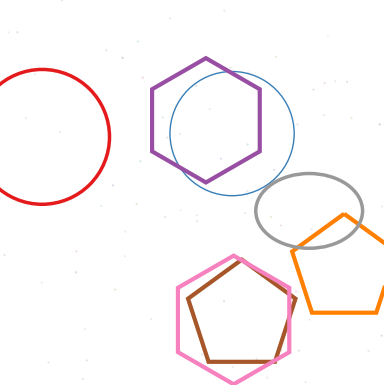[{"shape": "circle", "thickness": 2.5, "radius": 0.88, "center": [0.109, 0.645]}, {"shape": "circle", "thickness": 1, "radius": 0.81, "center": [0.603, 0.653]}, {"shape": "hexagon", "thickness": 3, "radius": 0.81, "center": [0.535, 0.688]}, {"shape": "pentagon", "thickness": 3, "radius": 0.71, "center": [0.894, 0.303]}, {"shape": "pentagon", "thickness": 3, "radius": 0.73, "center": [0.628, 0.179]}, {"shape": "hexagon", "thickness": 3, "radius": 0.84, "center": [0.607, 0.169]}, {"shape": "oval", "thickness": 2.5, "radius": 0.69, "center": [0.803, 0.452]}]